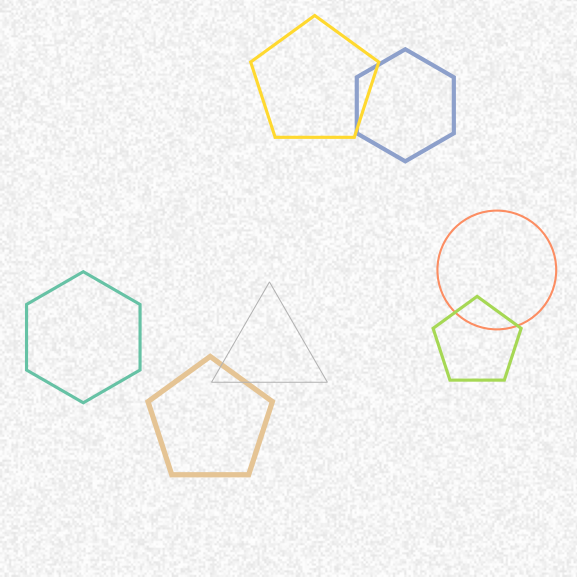[{"shape": "hexagon", "thickness": 1.5, "radius": 0.57, "center": [0.144, 0.415]}, {"shape": "circle", "thickness": 1, "radius": 0.51, "center": [0.86, 0.532]}, {"shape": "hexagon", "thickness": 2, "radius": 0.49, "center": [0.702, 0.817]}, {"shape": "pentagon", "thickness": 1.5, "radius": 0.4, "center": [0.826, 0.406]}, {"shape": "pentagon", "thickness": 1.5, "radius": 0.58, "center": [0.545, 0.856]}, {"shape": "pentagon", "thickness": 2.5, "radius": 0.57, "center": [0.364, 0.269]}, {"shape": "triangle", "thickness": 0.5, "radius": 0.58, "center": [0.467, 0.395]}]